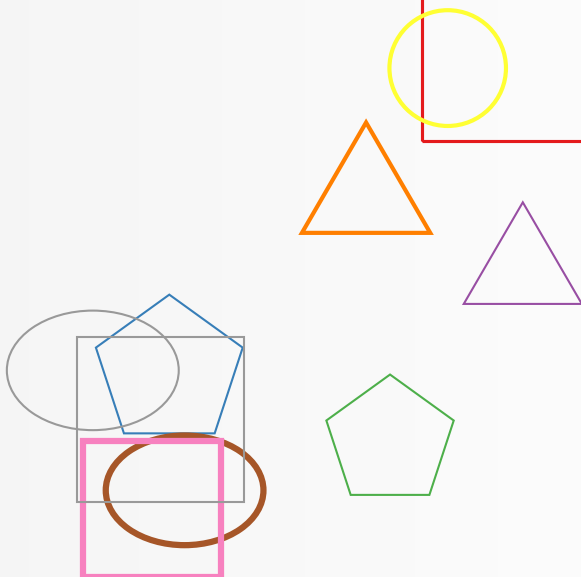[{"shape": "square", "thickness": 1.5, "radius": 0.72, "center": [0.87, 0.899]}, {"shape": "pentagon", "thickness": 1, "radius": 0.66, "center": [0.291, 0.356]}, {"shape": "pentagon", "thickness": 1, "radius": 0.58, "center": [0.671, 0.235]}, {"shape": "triangle", "thickness": 1, "radius": 0.59, "center": [0.899, 0.532]}, {"shape": "triangle", "thickness": 2, "radius": 0.64, "center": [0.63, 0.66]}, {"shape": "circle", "thickness": 2, "radius": 0.5, "center": [0.77, 0.881]}, {"shape": "oval", "thickness": 3, "radius": 0.68, "center": [0.318, 0.15]}, {"shape": "square", "thickness": 3, "radius": 0.59, "center": [0.261, 0.118]}, {"shape": "oval", "thickness": 1, "radius": 0.74, "center": [0.16, 0.358]}, {"shape": "square", "thickness": 1, "radius": 0.72, "center": [0.276, 0.273]}]